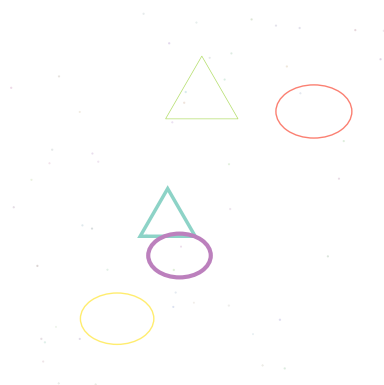[{"shape": "triangle", "thickness": 2.5, "radius": 0.41, "center": [0.435, 0.428]}, {"shape": "oval", "thickness": 1, "radius": 0.49, "center": [0.815, 0.71]}, {"shape": "triangle", "thickness": 0.5, "radius": 0.54, "center": [0.524, 0.746]}, {"shape": "oval", "thickness": 3, "radius": 0.41, "center": [0.466, 0.336]}, {"shape": "oval", "thickness": 1, "radius": 0.48, "center": [0.304, 0.172]}]